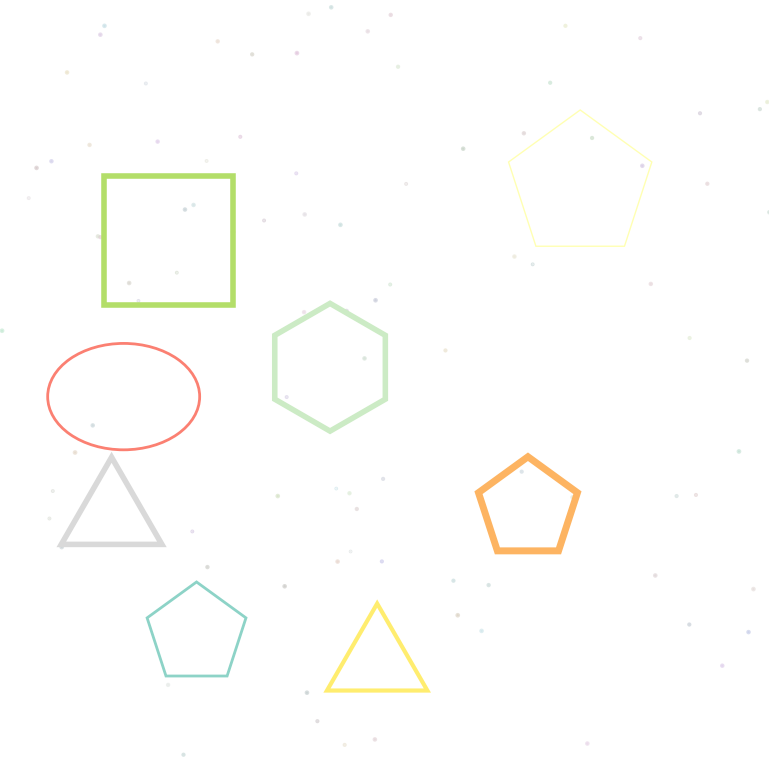[{"shape": "pentagon", "thickness": 1, "radius": 0.34, "center": [0.255, 0.177]}, {"shape": "pentagon", "thickness": 0.5, "radius": 0.49, "center": [0.754, 0.759]}, {"shape": "oval", "thickness": 1, "radius": 0.49, "center": [0.161, 0.485]}, {"shape": "pentagon", "thickness": 2.5, "radius": 0.34, "center": [0.686, 0.339]}, {"shape": "square", "thickness": 2, "radius": 0.42, "center": [0.219, 0.688]}, {"shape": "triangle", "thickness": 2, "radius": 0.38, "center": [0.145, 0.331]}, {"shape": "hexagon", "thickness": 2, "radius": 0.41, "center": [0.429, 0.523]}, {"shape": "triangle", "thickness": 1.5, "radius": 0.38, "center": [0.49, 0.141]}]